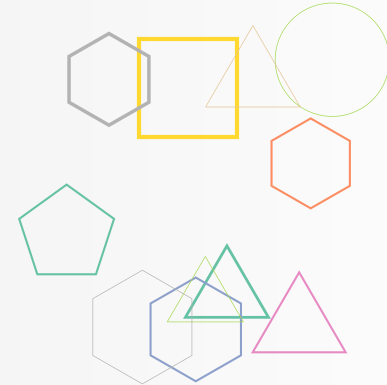[{"shape": "pentagon", "thickness": 1.5, "radius": 0.64, "center": [0.172, 0.392]}, {"shape": "triangle", "thickness": 2, "radius": 0.62, "center": [0.586, 0.238]}, {"shape": "hexagon", "thickness": 1.5, "radius": 0.58, "center": [0.802, 0.576]}, {"shape": "hexagon", "thickness": 1.5, "radius": 0.67, "center": [0.505, 0.144]}, {"shape": "triangle", "thickness": 1.5, "radius": 0.69, "center": [0.772, 0.154]}, {"shape": "triangle", "thickness": 0.5, "radius": 0.57, "center": [0.53, 0.221]}, {"shape": "circle", "thickness": 0.5, "radius": 0.74, "center": [0.857, 0.845]}, {"shape": "square", "thickness": 3, "radius": 0.64, "center": [0.485, 0.772]}, {"shape": "triangle", "thickness": 0.5, "radius": 0.71, "center": [0.653, 0.793]}, {"shape": "hexagon", "thickness": 0.5, "radius": 0.74, "center": [0.367, 0.15]}, {"shape": "hexagon", "thickness": 2.5, "radius": 0.6, "center": [0.281, 0.794]}]